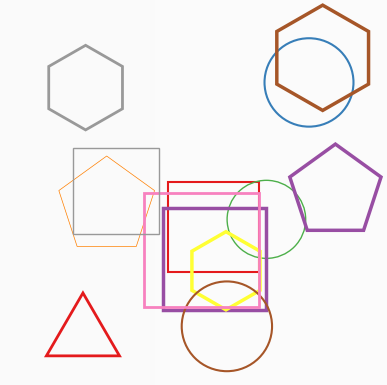[{"shape": "square", "thickness": 1.5, "radius": 0.59, "center": [0.551, 0.411]}, {"shape": "triangle", "thickness": 2, "radius": 0.54, "center": [0.214, 0.13]}, {"shape": "circle", "thickness": 1.5, "radius": 0.57, "center": [0.797, 0.786]}, {"shape": "circle", "thickness": 1, "radius": 0.51, "center": [0.687, 0.43]}, {"shape": "pentagon", "thickness": 2.5, "radius": 0.62, "center": [0.866, 0.502]}, {"shape": "square", "thickness": 2.5, "radius": 0.66, "center": [0.554, 0.328]}, {"shape": "pentagon", "thickness": 0.5, "radius": 0.65, "center": [0.275, 0.465]}, {"shape": "hexagon", "thickness": 2.5, "radius": 0.51, "center": [0.583, 0.297]}, {"shape": "circle", "thickness": 1.5, "radius": 0.58, "center": [0.586, 0.152]}, {"shape": "hexagon", "thickness": 2.5, "radius": 0.68, "center": [0.833, 0.85]}, {"shape": "square", "thickness": 2, "radius": 0.74, "center": [0.521, 0.351]}, {"shape": "hexagon", "thickness": 2, "radius": 0.55, "center": [0.221, 0.772]}, {"shape": "square", "thickness": 1, "radius": 0.56, "center": [0.299, 0.504]}]